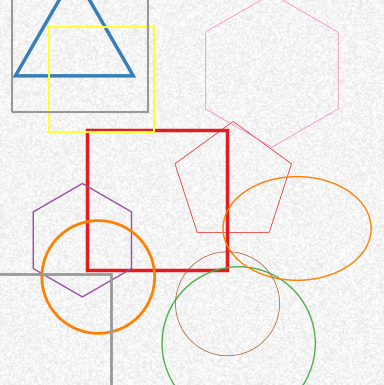[{"shape": "pentagon", "thickness": 0.5, "radius": 0.8, "center": [0.606, 0.525]}, {"shape": "square", "thickness": 2.5, "radius": 0.91, "center": [0.408, 0.48]}, {"shape": "triangle", "thickness": 2.5, "radius": 0.88, "center": [0.193, 0.891]}, {"shape": "circle", "thickness": 1, "radius": 1.0, "center": [0.62, 0.108]}, {"shape": "hexagon", "thickness": 1, "radius": 0.74, "center": [0.214, 0.376]}, {"shape": "oval", "thickness": 1, "radius": 0.96, "center": [0.772, 0.407]}, {"shape": "circle", "thickness": 2, "radius": 0.73, "center": [0.255, 0.281]}, {"shape": "square", "thickness": 1.5, "radius": 0.68, "center": [0.264, 0.793]}, {"shape": "circle", "thickness": 0.5, "radius": 0.68, "center": [0.591, 0.211]}, {"shape": "hexagon", "thickness": 0.5, "radius": 1.0, "center": [0.706, 0.817]}, {"shape": "square", "thickness": 2, "radius": 0.75, "center": [0.136, 0.138]}, {"shape": "square", "thickness": 1.5, "radius": 0.88, "center": [0.208, 0.884]}]